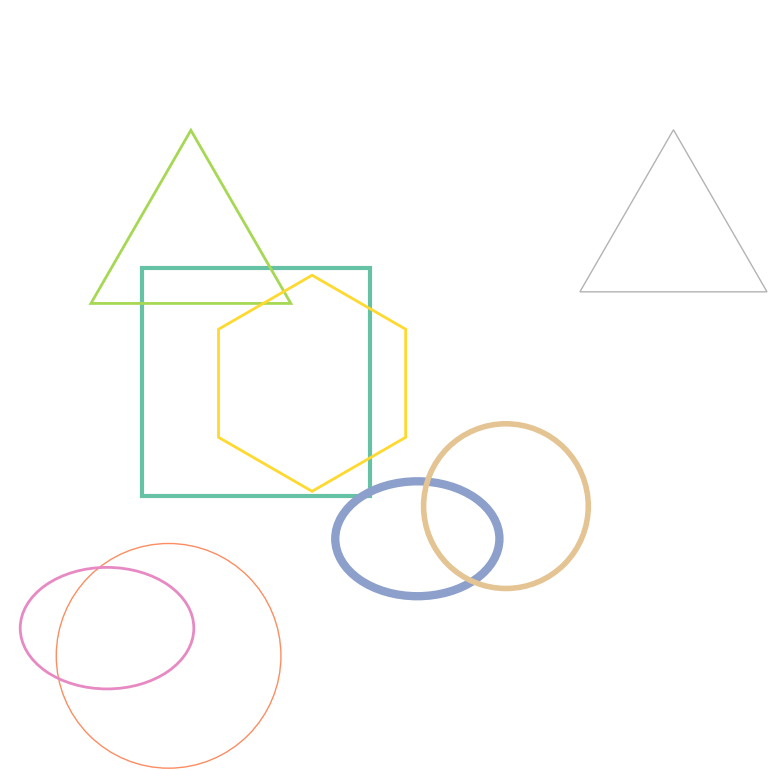[{"shape": "square", "thickness": 1.5, "radius": 0.74, "center": [0.333, 0.503]}, {"shape": "circle", "thickness": 0.5, "radius": 0.73, "center": [0.219, 0.148]}, {"shape": "oval", "thickness": 3, "radius": 0.53, "center": [0.542, 0.3]}, {"shape": "oval", "thickness": 1, "radius": 0.56, "center": [0.139, 0.184]}, {"shape": "triangle", "thickness": 1, "radius": 0.75, "center": [0.248, 0.681]}, {"shape": "hexagon", "thickness": 1, "radius": 0.7, "center": [0.405, 0.502]}, {"shape": "circle", "thickness": 2, "radius": 0.53, "center": [0.657, 0.343]}, {"shape": "triangle", "thickness": 0.5, "radius": 0.7, "center": [0.875, 0.691]}]